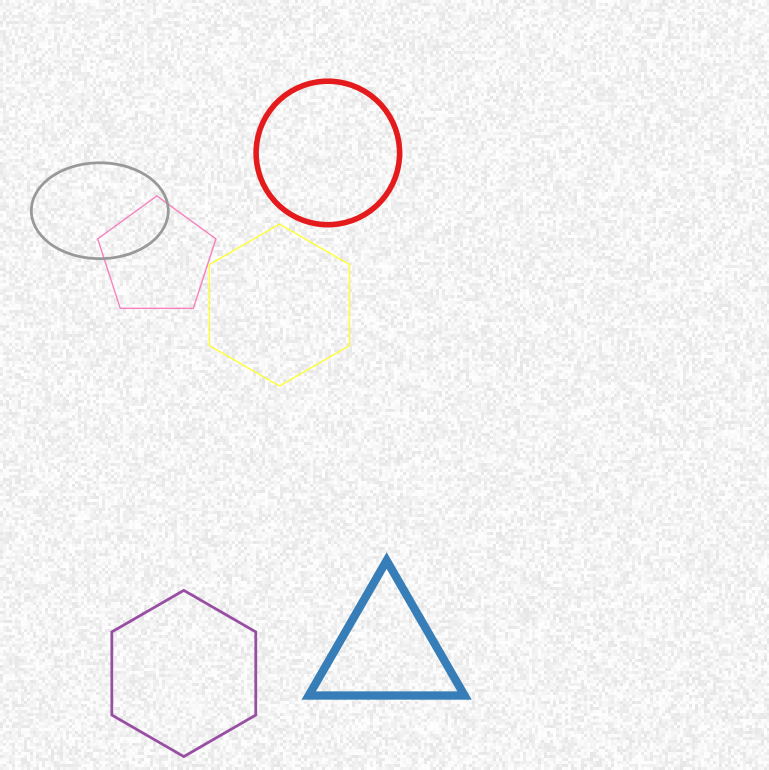[{"shape": "circle", "thickness": 2, "radius": 0.47, "center": [0.426, 0.801]}, {"shape": "triangle", "thickness": 3, "radius": 0.58, "center": [0.502, 0.155]}, {"shape": "hexagon", "thickness": 1, "radius": 0.54, "center": [0.239, 0.125]}, {"shape": "hexagon", "thickness": 0.5, "radius": 0.53, "center": [0.363, 0.604]}, {"shape": "pentagon", "thickness": 0.5, "radius": 0.4, "center": [0.204, 0.665]}, {"shape": "oval", "thickness": 1, "radius": 0.44, "center": [0.13, 0.726]}]